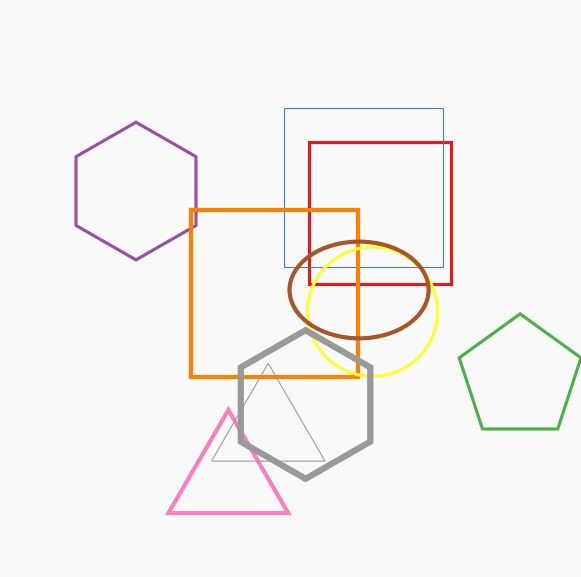[{"shape": "square", "thickness": 1.5, "radius": 0.61, "center": [0.654, 0.63]}, {"shape": "square", "thickness": 0.5, "radius": 0.68, "center": [0.626, 0.674]}, {"shape": "pentagon", "thickness": 1.5, "radius": 0.55, "center": [0.895, 0.345]}, {"shape": "hexagon", "thickness": 1.5, "radius": 0.6, "center": [0.234, 0.668]}, {"shape": "square", "thickness": 2, "radius": 0.72, "center": [0.472, 0.491]}, {"shape": "circle", "thickness": 1.5, "radius": 0.56, "center": [0.641, 0.459]}, {"shape": "oval", "thickness": 2, "radius": 0.6, "center": [0.618, 0.497]}, {"shape": "triangle", "thickness": 2, "radius": 0.59, "center": [0.393, 0.17]}, {"shape": "triangle", "thickness": 0.5, "radius": 0.56, "center": [0.462, 0.257]}, {"shape": "hexagon", "thickness": 3, "radius": 0.64, "center": [0.526, 0.299]}]